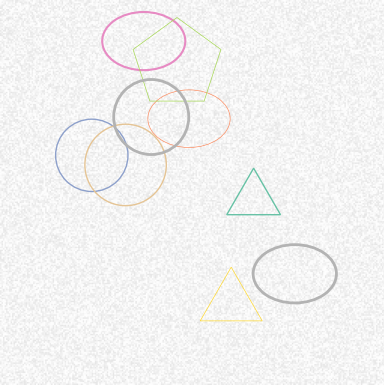[{"shape": "triangle", "thickness": 1, "radius": 0.4, "center": [0.659, 0.483]}, {"shape": "oval", "thickness": 0.5, "radius": 0.53, "center": [0.491, 0.692]}, {"shape": "circle", "thickness": 1, "radius": 0.47, "center": [0.238, 0.597]}, {"shape": "oval", "thickness": 1.5, "radius": 0.54, "center": [0.373, 0.893]}, {"shape": "pentagon", "thickness": 0.5, "radius": 0.6, "center": [0.46, 0.834]}, {"shape": "triangle", "thickness": 0.5, "radius": 0.47, "center": [0.601, 0.213]}, {"shape": "circle", "thickness": 1, "radius": 0.53, "center": [0.326, 0.572]}, {"shape": "oval", "thickness": 2, "radius": 0.54, "center": [0.766, 0.289]}, {"shape": "circle", "thickness": 2, "radius": 0.49, "center": [0.393, 0.696]}]